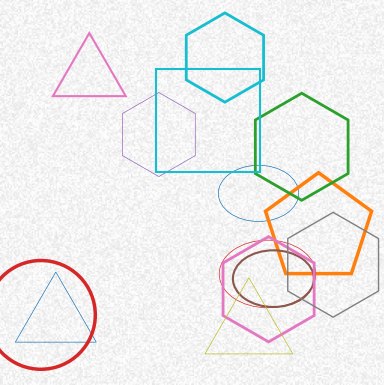[{"shape": "triangle", "thickness": 0.5, "radius": 0.61, "center": [0.145, 0.172]}, {"shape": "oval", "thickness": 0.5, "radius": 0.52, "center": [0.671, 0.498]}, {"shape": "pentagon", "thickness": 2.5, "radius": 0.72, "center": [0.827, 0.407]}, {"shape": "hexagon", "thickness": 2, "radius": 0.7, "center": [0.784, 0.619]}, {"shape": "oval", "thickness": 0.5, "radius": 0.63, "center": [0.695, 0.288]}, {"shape": "circle", "thickness": 2.5, "radius": 0.71, "center": [0.106, 0.182]}, {"shape": "hexagon", "thickness": 0.5, "radius": 0.55, "center": [0.413, 0.651]}, {"shape": "oval", "thickness": 1.5, "radius": 0.53, "center": [0.71, 0.276]}, {"shape": "hexagon", "thickness": 2, "radius": 0.68, "center": [0.698, 0.249]}, {"shape": "triangle", "thickness": 1.5, "radius": 0.55, "center": [0.232, 0.805]}, {"shape": "hexagon", "thickness": 1, "radius": 0.68, "center": [0.865, 0.312]}, {"shape": "triangle", "thickness": 0.5, "radius": 0.66, "center": [0.646, 0.147]}, {"shape": "square", "thickness": 1.5, "radius": 0.67, "center": [0.541, 0.686]}, {"shape": "hexagon", "thickness": 2, "radius": 0.58, "center": [0.584, 0.851]}]